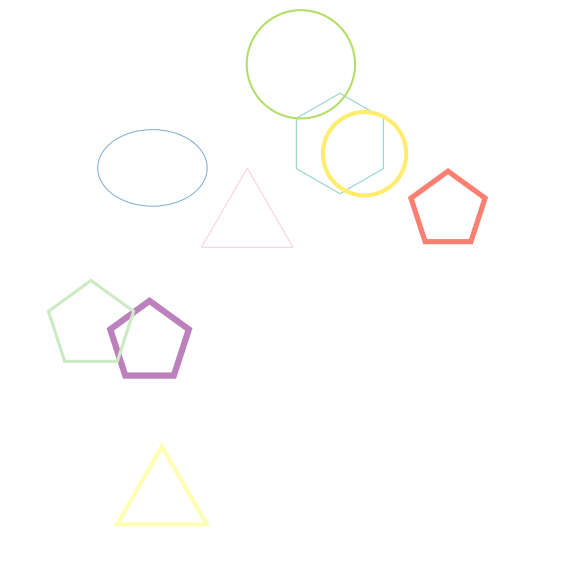[{"shape": "hexagon", "thickness": 0.5, "radius": 0.43, "center": [0.589, 0.751]}, {"shape": "triangle", "thickness": 2, "radius": 0.45, "center": [0.28, 0.136]}, {"shape": "pentagon", "thickness": 2.5, "radius": 0.34, "center": [0.776, 0.635]}, {"shape": "oval", "thickness": 0.5, "radius": 0.47, "center": [0.264, 0.708]}, {"shape": "circle", "thickness": 1, "radius": 0.47, "center": [0.521, 0.888]}, {"shape": "triangle", "thickness": 0.5, "radius": 0.46, "center": [0.428, 0.617]}, {"shape": "pentagon", "thickness": 3, "radius": 0.36, "center": [0.259, 0.407]}, {"shape": "pentagon", "thickness": 1.5, "radius": 0.39, "center": [0.158, 0.436]}, {"shape": "circle", "thickness": 2, "radius": 0.36, "center": [0.631, 0.733]}]